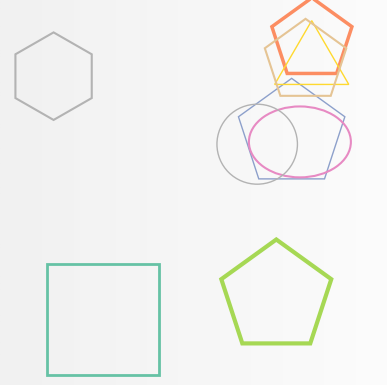[{"shape": "square", "thickness": 2, "radius": 0.72, "center": [0.265, 0.17]}, {"shape": "pentagon", "thickness": 2.5, "radius": 0.54, "center": [0.805, 0.897]}, {"shape": "pentagon", "thickness": 1, "radius": 0.72, "center": [0.753, 0.652]}, {"shape": "oval", "thickness": 1.5, "radius": 0.66, "center": [0.774, 0.631]}, {"shape": "pentagon", "thickness": 3, "radius": 0.75, "center": [0.713, 0.229]}, {"shape": "triangle", "thickness": 1, "radius": 0.55, "center": [0.804, 0.836]}, {"shape": "pentagon", "thickness": 1.5, "radius": 0.55, "center": [0.789, 0.841]}, {"shape": "circle", "thickness": 1, "radius": 0.52, "center": [0.664, 0.625]}, {"shape": "hexagon", "thickness": 1.5, "radius": 0.57, "center": [0.138, 0.802]}]